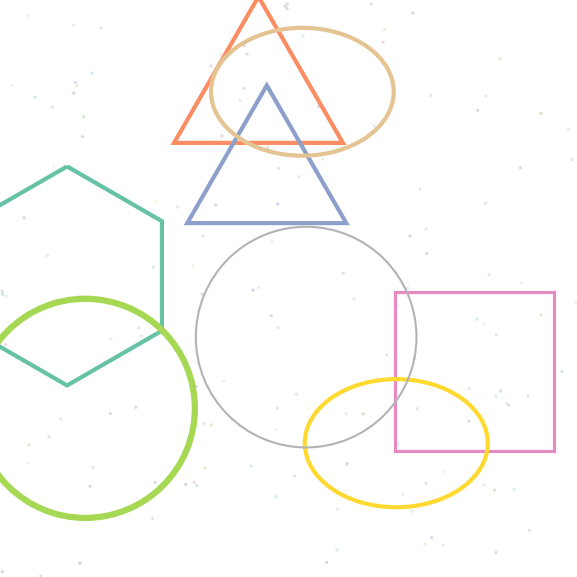[{"shape": "hexagon", "thickness": 2, "radius": 0.95, "center": [0.116, 0.521]}, {"shape": "triangle", "thickness": 2, "radius": 0.84, "center": [0.448, 0.836]}, {"shape": "triangle", "thickness": 2, "radius": 0.79, "center": [0.462, 0.692]}, {"shape": "square", "thickness": 1.5, "radius": 0.69, "center": [0.822, 0.356]}, {"shape": "circle", "thickness": 3, "radius": 0.95, "center": [0.148, 0.292]}, {"shape": "oval", "thickness": 2, "radius": 0.79, "center": [0.686, 0.232]}, {"shape": "oval", "thickness": 2, "radius": 0.79, "center": [0.524, 0.84]}, {"shape": "circle", "thickness": 1, "radius": 0.96, "center": [0.53, 0.415]}]